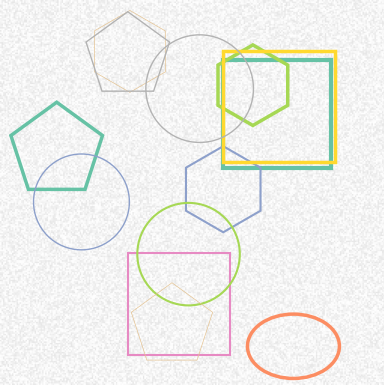[{"shape": "pentagon", "thickness": 2.5, "radius": 0.63, "center": [0.147, 0.609]}, {"shape": "square", "thickness": 3, "radius": 0.7, "center": [0.72, 0.703]}, {"shape": "oval", "thickness": 2.5, "radius": 0.6, "center": [0.762, 0.101]}, {"shape": "hexagon", "thickness": 1.5, "radius": 0.56, "center": [0.58, 0.509]}, {"shape": "circle", "thickness": 1, "radius": 0.62, "center": [0.212, 0.476]}, {"shape": "square", "thickness": 1.5, "radius": 0.67, "center": [0.465, 0.21]}, {"shape": "hexagon", "thickness": 2.5, "radius": 0.52, "center": [0.657, 0.779]}, {"shape": "circle", "thickness": 1.5, "radius": 0.67, "center": [0.49, 0.34]}, {"shape": "square", "thickness": 2.5, "radius": 0.72, "center": [0.725, 0.723]}, {"shape": "hexagon", "thickness": 0.5, "radius": 0.53, "center": [0.337, 0.867]}, {"shape": "pentagon", "thickness": 0.5, "radius": 0.56, "center": [0.447, 0.155]}, {"shape": "pentagon", "thickness": 1, "radius": 0.57, "center": [0.332, 0.855]}, {"shape": "circle", "thickness": 1, "radius": 0.7, "center": [0.519, 0.77]}]